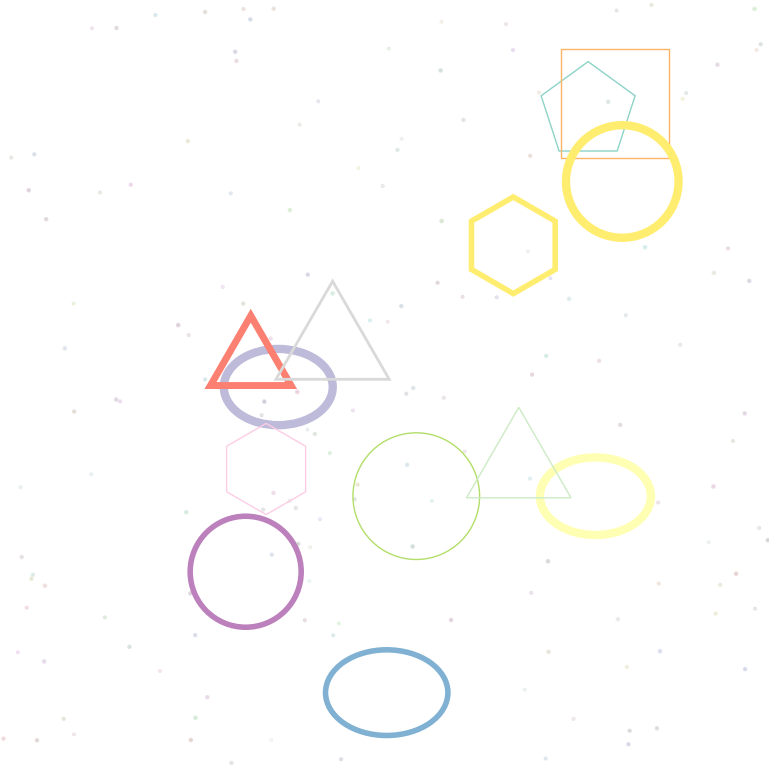[{"shape": "pentagon", "thickness": 0.5, "radius": 0.32, "center": [0.764, 0.856]}, {"shape": "oval", "thickness": 3, "radius": 0.36, "center": [0.773, 0.356]}, {"shape": "oval", "thickness": 3, "radius": 0.35, "center": [0.361, 0.497]}, {"shape": "triangle", "thickness": 2.5, "radius": 0.3, "center": [0.326, 0.53]}, {"shape": "oval", "thickness": 2, "radius": 0.4, "center": [0.502, 0.1]}, {"shape": "square", "thickness": 0.5, "radius": 0.35, "center": [0.799, 0.866]}, {"shape": "circle", "thickness": 0.5, "radius": 0.41, "center": [0.541, 0.356]}, {"shape": "hexagon", "thickness": 0.5, "radius": 0.3, "center": [0.346, 0.391]}, {"shape": "triangle", "thickness": 1, "radius": 0.42, "center": [0.432, 0.55]}, {"shape": "circle", "thickness": 2, "radius": 0.36, "center": [0.319, 0.257]}, {"shape": "triangle", "thickness": 0.5, "radius": 0.39, "center": [0.674, 0.393]}, {"shape": "hexagon", "thickness": 2, "radius": 0.31, "center": [0.667, 0.681]}, {"shape": "circle", "thickness": 3, "radius": 0.37, "center": [0.808, 0.764]}]